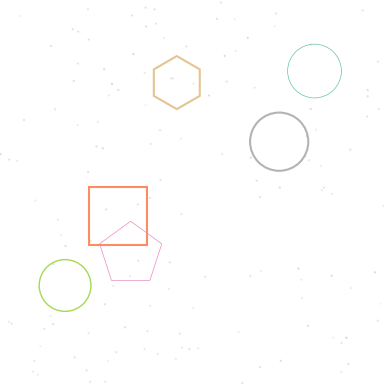[{"shape": "circle", "thickness": 0.5, "radius": 0.35, "center": [0.817, 0.815]}, {"shape": "square", "thickness": 1.5, "radius": 0.37, "center": [0.307, 0.439]}, {"shape": "pentagon", "thickness": 0.5, "radius": 0.42, "center": [0.339, 0.34]}, {"shape": "circle", "thickness": 1, "radius": 0.34, "center": [0.169, 0.258]}, {"shape": "hexagon", "thickness": 1.5, "radius": 0.34, "center": [0.459, 0.785]}, {"shape": "circle", "thickness": 1.5, "radius": 0.38, "center": [0.725, 0.632]}]